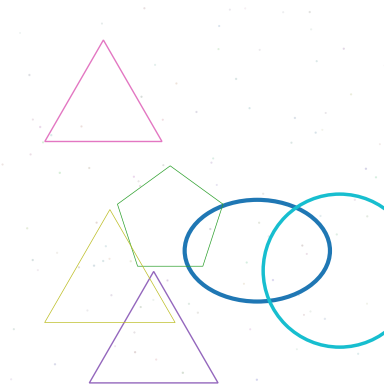[{"shape": "oval", "thickness": 3, "radius": 0.94, "center": [0.668, 0.349]}, {"shape": "pentagon", "thickness": 0.5, "radius": 0.72, "center": [0.442, 0.425]}, {"shape": "triangle", "thickness": 1, "radius": 0.96, "center": [0.399, 0.102]}, {"shape": "triangle", "thickness": 1, "radius": 0.88, "center": [0.269, 0.72]}, {"shape": "triangle", "thickness": 0.5, "radius": 0.98, "center": [0.285, 0.26]}, {"shape": "circle", "thickness": 2.5, "radius": 0.99, "center": [0.882, 0.297]}]